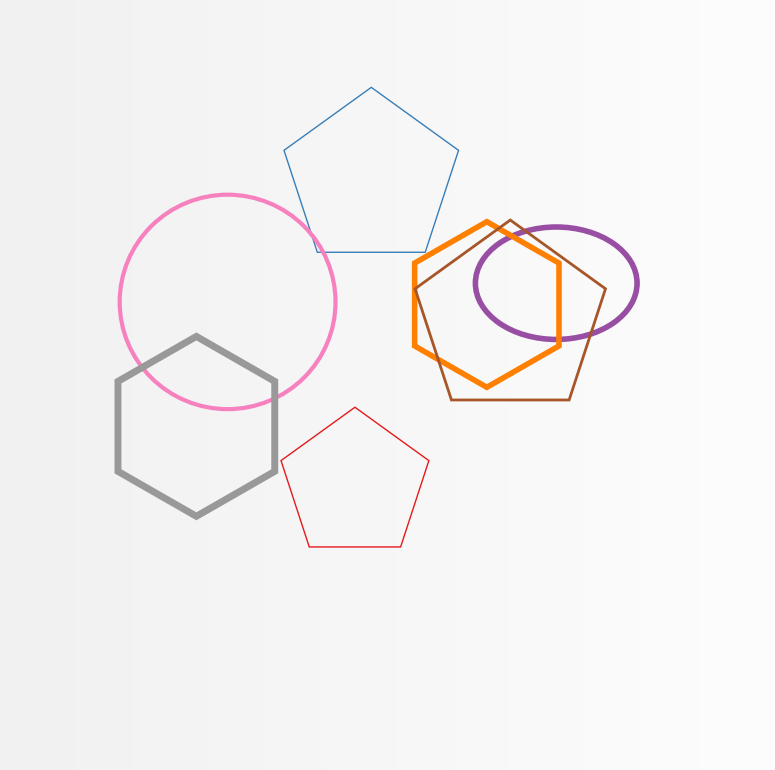[{"shape": "pentagon", "thickness": 0.5, "radius": 0.5, "center": [0.458, 0.371]}, {"shape": "pentagon", "thickness": 0.5, "radius": 0.59, "center": [0.479, 0.768]}, {"shape": "oval", "thickness": 2, "radius": 0.52, "center": [0.718, 0.632]}, {"shape": "hexagon", "thickness": 2, "radius": 0.54, "center": [0.628, 0.605]}, {"shape": "pentagon", "thickness": 1, "radius": 0.65, "center": [0.658, 0.585]}, {"shape": "circle", "thickness": 1.5, "radius": 0.7, "center": [0.294, 0.608]}, {"shape": "hexagon", "thickness": 2.5, "radius": 0.58, "center": [0.253, 0.446]}]